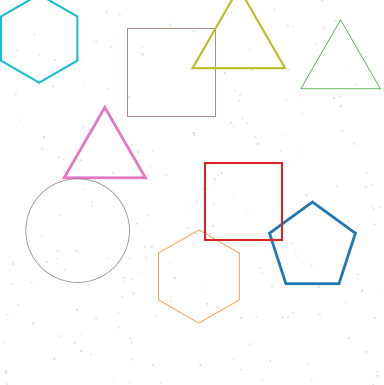[{"shape": "pentagon", "thickness": 2, "radius": 0.59, "center": [0.812, 0.358]}, {"shape": "hexagon", "thickness": 0.5, "radius": 0.61, "center": [0.517, 0.282]}, {"shape": "triangle", "thickness": 0.5, "radius": 0.6, "center": [0.885, 0.829]}, {"shape": "square", "thickness": 1.5, "radius": 0.5, "center": [0.632, 0.476]}, {"shape": "square", "thickness": 0.5, "radius": 0.57, "center": [0.444, 0.814]}, {"shape": "triangle", "thickness": 2, "radius": 0.61, "center": [0.272, 0.599]}, {"shape": "circle", "thickness": 0.5, "radius": 0.67, "center": [0.202, 0.401]}, {"shape": "triangle", "thickness": 1.5, "radius": 0.69, "center": [0.62, 0.892]}, {"shape": "hexagon", "thickness": 1.5, "radius": 0.57, "center": [0.102, 0.9]}]